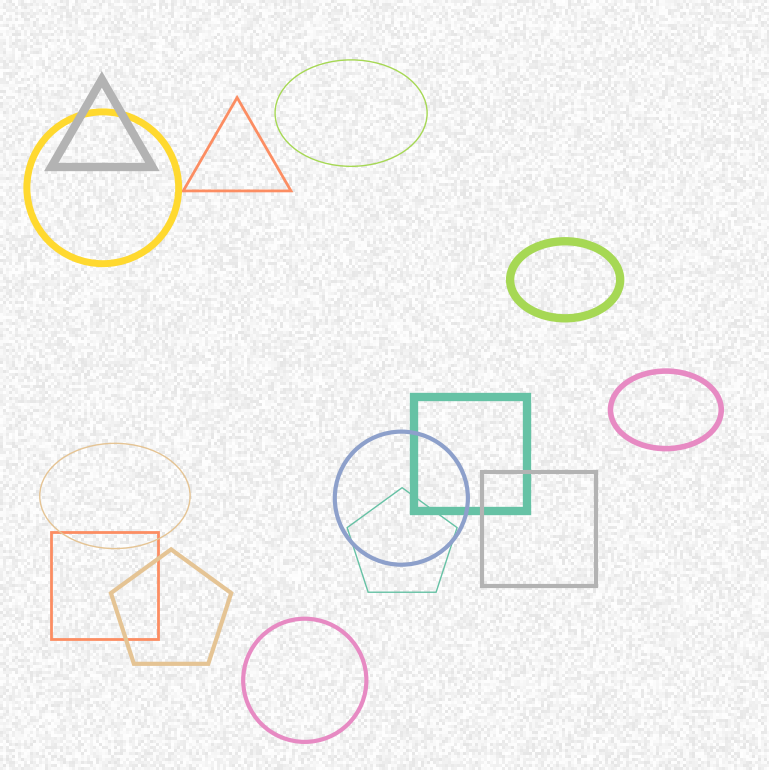[{"shape": "square", "thickness": 3, "radius": 0.37, "center": [0.611, 0.41]}, {"shape": "pentagon", "thickness": 0.5, "radius": 0.38, "center": [0.522, 0.292]}, {"shape": "square", "thickness": 1, "radius": 0.35, "center": [0.136, 0.24]}, {"shape": "triangle", "thickness": 1, "radius": 0.4, "center": [0.308, 0.792]}, {"shape": "circle", "thickness": 1.5, "radius": 0.43, "center": [0.521, 0.353]}, {"shape": "oval", "thickness": 2, "radius": 0.36, "center": [0.865, 0.468]}, {"shape": "circle", "thickness": 1.5, "radius": 0.4, "center": [0.396, 0.116]}, {"shape": "oval", "thickness": 3, "radius": 0.36, "center": [0.734, 0.637]}, {"shape": "oval", "thickness": 0.5, "radius": 0.49, "center": [0.456, 0.853]}, {"shape": "circle", "thickness": 2.5, "radius": 0.49, "center": [0.133, 0.756]}, {"shape": "pentagon", "thickness": 1.5, "radius": 0.41, "center": [0.222, 0.204]}, {"shape": "oval", "thickness": 0.5, "radius": 0.49, "center": [0.149, 0.356]}, {"shape": "triangle", "thickness": 3, "radius": 0.38, "center": [0.132, 0.821]}, {"shape": "square", "thickness": 1.5, "radius": 0.37, "center": [0.7, 0.313]}]